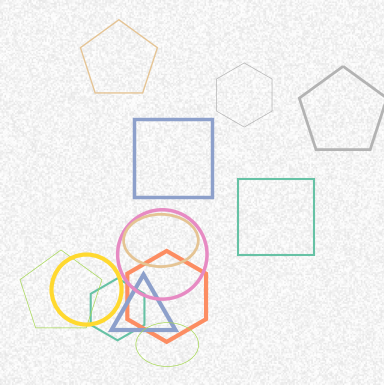[{"shape": "hexagon", "thickness": 1.5, "radius": 0.4, "center": [0.305, 0.197]}, {"shape": "square", "thickness": 1.5, "radius": 0.49, "center": [0.717, 0.437]}, {"shape": "hexagon", "thickness": 3, "radius": 0.59, "center": [0.433, 0.23]}, {"shape": "square", "thickness": 2.5, "radius": 0.51, "center": [0.448, 0.59]}, {"shape": "triangle", "thickness": 3, "radius": 0.48, "center": [0.373, 0.191]}, {"shape": "circle", "thickness": 2.5, "radius": 0.58, "center": [0.422, 0.339]}, {"shape": "oval", "thickness": 0.5, "radius": 0.41, "center": [0.434, 0.105]}, {"shape": "pentagon", "thickness": 0.5, "radius": 0.56, "center": [0.158, 0.239]}, {"shape": "circle", "thickness": 3, "radius": 0.45, "center": [0.225, 0.248]}, {"shape": "oval", "thickness": 2, "radius": 0.48, "center": [0.418, 0.375]}, {"shape": "pentagon", "thickness": 1, "radius": 0.53, "center": [0.309, 0.844]}, {"shape": "pentagon", "thickness": 2, "radius": 0.6, "center": [0.891, 0.708]}, {"shape": "hexagon", "thickness": 0.5, "radius": 0.42, "center": [0.634, 0.753]}]